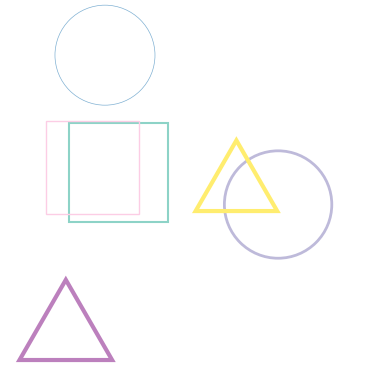[{"shape": "square", "thickness": 1.5, "radius": 0.65, "center": [0.308, 0.552]}, {"shape": "circle", "thickness": 2, "radius": 0.7, "center": [0.722, 0.469]}, {"shape": "circle", "thickness": 0.5, "radius": 0.65, "center": [0.273, 0.857]}, {"shape": "square", "thickness": 1, "radius": 0.6, "center": [0.241, 0.566]}, {"shape": "triangle", "thickness": 3, "radius": 0.69, "center": [0.171, 0.134]}, {"shape": "triangle", "thickness": 3, "radius": 0.61, "center": [0.614, 0.513]}]